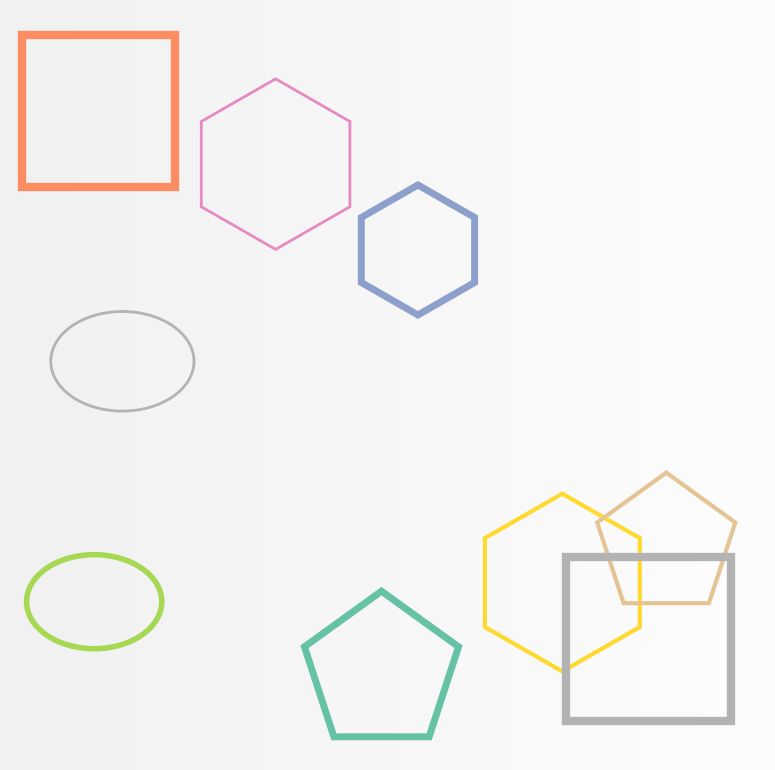[{"shape": "pentagon", "thickness": 2.5, "radius": 0.52, "center": [0.492, 0.128]}, {"shape": "square", "thickness": 3, "radius": 0.49, "center": [0.127, 0.856]}, {"shape": "hexagon", "thickness": 2.5, "radius": 0.42, "center": [0.539, 0.675]}, {"shape": "hexagon", "thickness": 1, "radius": 0.55, "center": [0.356, 0.787]}, {"shape": "oval", "thickness": 2, "radius": 0.44, "center": [0.122, 0.219]}, {"shape": "hexagon", "thickness": 1.5, "radius": 0.58, "center": [0.726, 0.243]}, {"shape": "pentagon", "thickness": 1.5, "radius": 0.47, "center": [0.86, 0.292]}, {"shape": "oval", "thickness": 1, "radius": 0.46, "center": [0.158, 0.531]}, {"shape": "square", "thickness": 3, "radius": 0.53, "center": [0.836, 0.17]}]